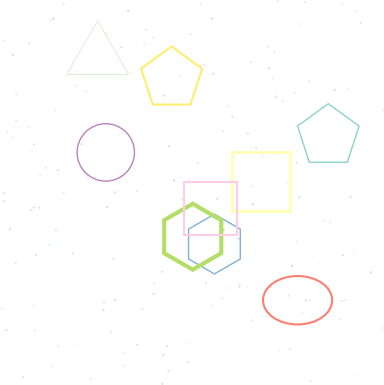[{"shape": "pentagon", "thickness": 1, "radius": 0.42, "center": [0.853, 0.647]}, {"shape": "square", "thickness": 2, "radius": 0.38, "center": [0.678, 0.529]}, {"shape": "oval", "thickness": 1.5, "radius": 0.45, "center": [0.773, 0.22]}, {"shape": "hexagon", "thickness": 1, "radius": 0.39, "center": [0.557, 0.366]}, {"shape": "hexagon", "thickness": 3, "radius": 0.43, "center": [0.501, 0.385]}, {"shape": "square", "thickness": 1.5, "radius": 0.34, "center": [0.546, 0.458]}, {"shape": "circle", "thickness": 1, "radius": 0.37, "center": [0.275, 0.604]}, {"shape": "triangle", "thickness": 0.5, "radius": 0.46, "center": [0.254, 0.853]}, {"shape": "pentagon", "thickness": 1.5, "radius": 0.42, "center": [0.446, 0.796]}]